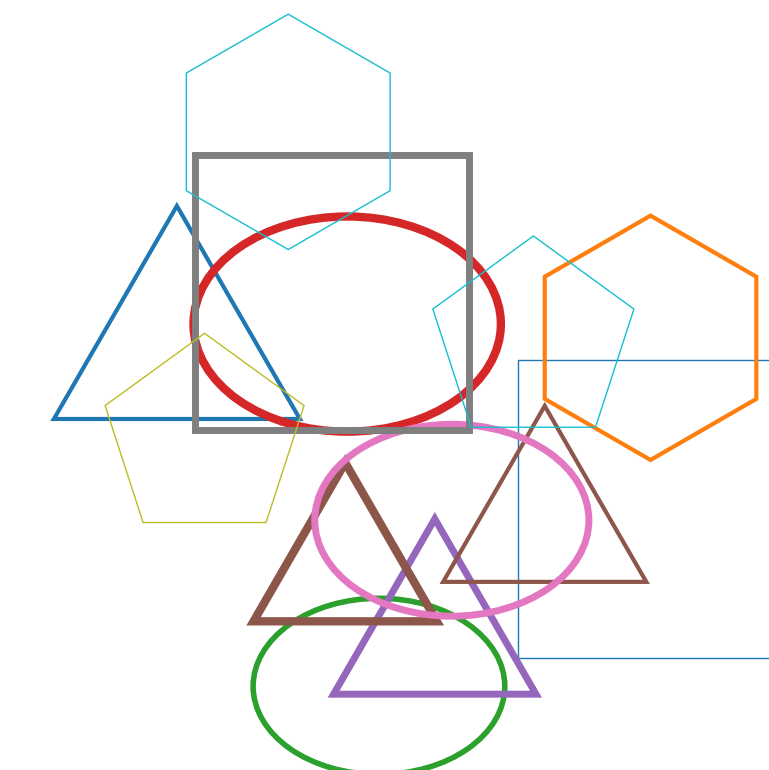[{"shape": "triangle", "thickness": 1.5, "radius": 0.92, "center": [0.23, 0.548]}, {"shape": "square", "thickness": 0.5, "radius": 0.97, "center": [0.867, 0.339]}, {"shape": "hexagon", "thickness": 1.5, "radius": 0.79, "center": [0.845, 0.561]}, {"shape": "oval", "thickness": 2, "radius": 0.82, "center": [0.492, 0.109]}, {"shape": "oval", "thickness": 3, "radius": 1.0, "center": [0.451, 0.579]}, {"shape": "triangle", "thickness": 2.5, "radius": 0.76, "center": [0.565, 0.174]}, {"shape": "triangle", "thickness": 1.5, "radius": 0.76, "center": [0.707, 0.32]}, {"shape": "triangle", "thickness": 3, "radius": 0.69, "center": [0.448, 0.262]}, {"shape": "oval", "thickness": 2.5, "radius": 0.89, "center": [0.587, 0.324]}, {"shape": "square", "thickness": 2.5, "radius": 0.89, "center": [0.431, 0.621]}, {"shape": "pentagon", "thickness": 0.5, "radius": 0.68, "center": [0.266, 0.431]}, {"shape": "hexagon", "thickness": 0.5, "radius": 0.76, "center": [0.374, 0.829]}, {"shape": "pentagon", "thickness": 0.5, "radius": 0.69, "center": [0.693, 0.556]}]